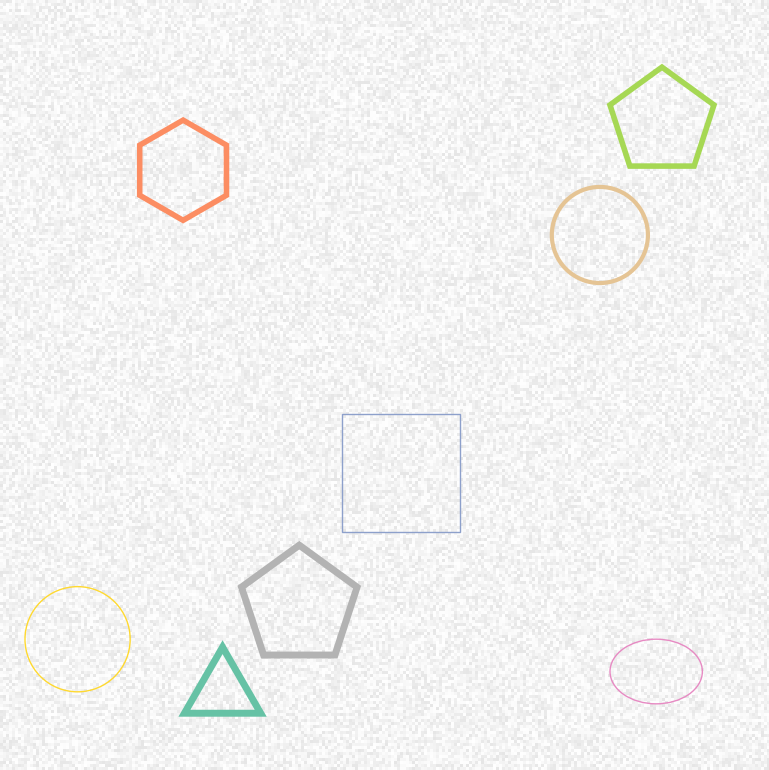[{"shape": "triangle", "thickness": 2.5, "radius": 0.29, "center": [0.289, 0.102]}, {"shape": "hexagon", "thickness": 2, "radius": 0.33, "center": [0.238, 0.779]}, {"shape": "square", "thickness": 0.5, "radius": 0.38, "center": [0.521, 0.386]}, {"shape": "oval", "thickness": 0.5, "radius": 0.3, "center": [0.852, 0.128]}, {"shape": "pentagon", "thickness": 2, "radius": 0.36, "center": [0.86, 0.842]}, {"shape": "circle", "thickness": 0.5, "radius": 0.34, "center": [0.101, 0.17]}, {"shape": "circle", "thickness": 1.5, "radius": 0.31, "center": [0.779, 0.695]}, {"shape": "pentagon", "thickness": 2.5, "radius": 0.39, "center": [0.389, 0.213]}]